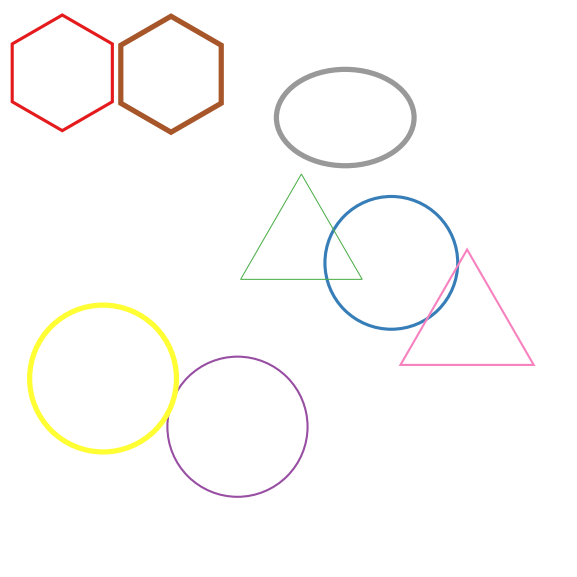[{"shape": "hexagon", "thickness": 1.5, "radius": 0.5, "center": [0.108, 0.873]}, {"shape": "circle", "thickness": 1.5, "radius": 0.57, "center": [0.678, 0.544]}, {"shape": "triangle", "thickness": 0.5, "radius": 0.61, "center": [0.522, 0.576]}, {"shape": "circle", "thickness": 1, "radius": 0.61, "center": [0.411, 0.26]}, {"shape": "circle", "thickness": 2.5, "radius": 0.64, "center": [0.178, 0.344]}, {"shape": "hexagon", "thickness": 2.5, "radius": 0.5, "center": [0.296, 0.871]}, {"shape": "triangle", "thickness": 1, "radius": 0.67, "center": [0.809, 0.434]}, {"shape": "oval", "thickness": 2.5, "radius": 0.6, "center": [0.598, 0.796]}]